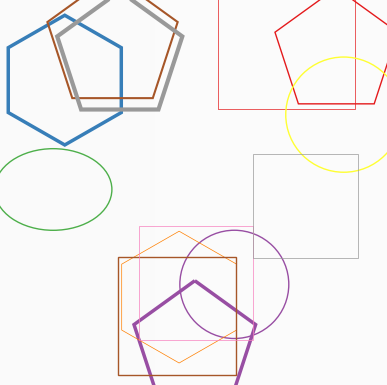[{"shape": "square", "thickness": 0.5, "radius": 0.88, "center": [0.739, 0.895]}, {"shape": "pentagon", "thickness": 1, "radius": 0.83, "center": [0.868, 0.865]}, {"shape": "hexagon", "thickness": 2.5, "radius": 0.84, "center": [0.167, 0.792]}, {"shape": "oval", "thickness": 1, "radius": 0.76, "center": [0.137, 0.508]}, {"shape": "pentagon", "thickness": 2.5, "radius": 0.82, "center": [0.503, 0.106]}, {"shape": "circle", "thickness": 1, "radius": 0.7, "center": [0.605, 0.261]}, {"shape": "hexagon", "thickness": 0.5, "radius": 0.86, "center": [0.462, 0.228]}, {"shape": "circle", "thickness": 1, "radius": 0.75, "center": [0.887, 0.702]}, {"shape": "pentagon", "thickness": 1.5, "radius": 0.88, "center": [0.29, 0.888]}, {"shape": "square", "thickness": 1, "radius": 0.76, "center": [0.457, 0.179]}, {"shape": "square", "thickness": 0.5, "radius": 0.74, "center": [0.506, 0.265]}, {"shape": "pentagon", "thickness": 3, "radius": 0.85, "center": [0.309, 0.853]}, {"shape": "square", "thickness": 0.5, "radius": 0.68, "center": [0.789, 0.465]}]